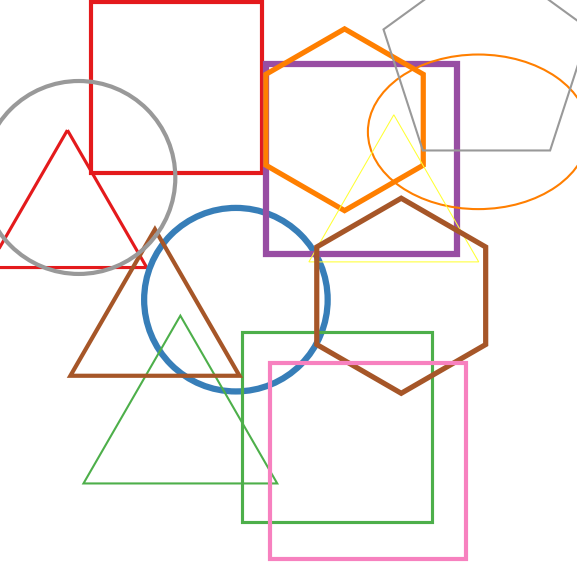[{"shape": "triangle", "thickness": 1.5, "radius": 0.79, "center": [0.117, 0.615]}, {"shape": "square", "thickness": 2, "radius": 0.74, "center": [0.305, 0.848]}, {"shape": "circle", "thickness": 3, "radius": 0.79, "center": [0.408, 0.48]}, {"shape": "square", "thickness": 1.5, "radius": 0.82, "center": [0.584, 0.259]}, {"shape": "triangle", "thickness": 1, "radius": 0.97, "center": [0.312, 0.259]}, {"shape": "square", "thickness": 3, "radius": 0.82, "center": [0.626, 0.724]}, {"shape": "hexagon", "thickness": 2.5, "radius": 0.79, "center": [0.597, 0.792]}, {"shape": "oval", "thickness": 1, "radius": 0.96, "center": [0.828, 0.771]}, {"shape": "triangle", "thickness": 0.5, "radius": 0.85, "center": [0.682, 0.631]}, {"shape": "hexagon", "thickness": 2.5, "radius": 0.84, "center": [0.695, 0.487]}, {"shape": "triangle", "thickness": 2, "radius": 0.85, "center": [0.268, 0.433]}, {"shape": "square", "thickness": 2, "radius": 0.85, "center": [0.638, 0.201]}, {"shape": "circle", "thickness": 2, "radius": 0.84, "center": [0.137, 0.692]}, {"shape": "pentagon", "thickness": 1, "radius": 0.94, "center": [0.842, 0.89]}]